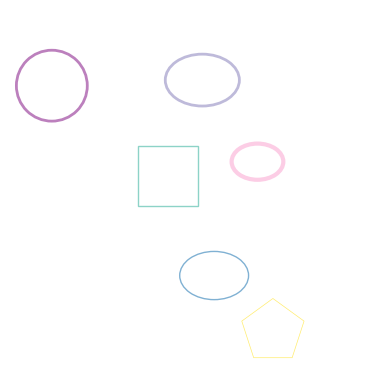[{"shape": "square", "thickness": 1, "radius": 0.39, "center": [0.435, 0.543]}, {"shape": "oval", "thickness": 2, "radius": 0.48, "center": [0.526, 0.792]}, {"shape": "oval", "thickness": 1, "radius": 0.45, "center": [0.556, 0.284]}, {"shape": "oval", "thickness": 3, "radius": 0.34, "center": [0.669, 0.58]}, {"shape": "circle", "thickness": 2, "radius": 0.46, "center": [0.135, 0.777]}, {"shape": "pentagon", "thickness": 0.5, "radius": 0.43, "center": [0.709, 0.14]}]